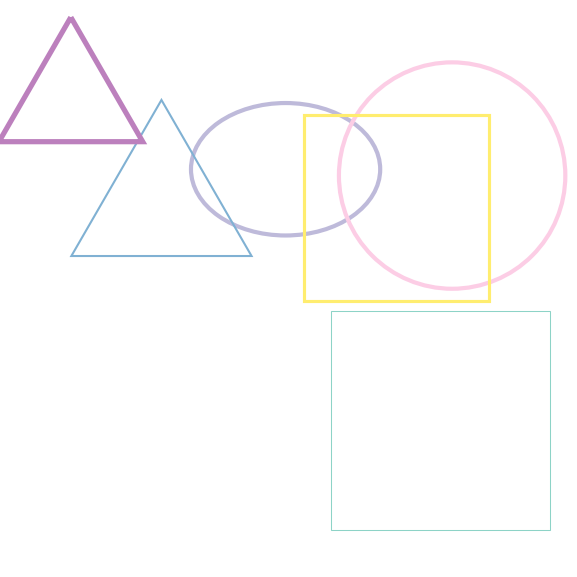[{"shape": "square", "thickness": 0.5, "radius": 0.95, "center": [0.763, 0.271]}, {"shape": "oval", "thickness": 2, "radius": 0.82, "center": [0.495, 0.706]}, {"shape": "triangle", "thickness": 1, "radius": 0.9, "center": [0.28, 0.646]}, {"shape": "circle", "thickness": 2, "radius": 0.98, "center": [0.783, 0.695]}, {"shape": "triangle", "thickness": 2.5, "radius": 0.72, "center": [0.123, 0.826]}, {"shape": "square", "thickness": 1.5, "radius": 0.8, "center": [0.687, 0.639]}]